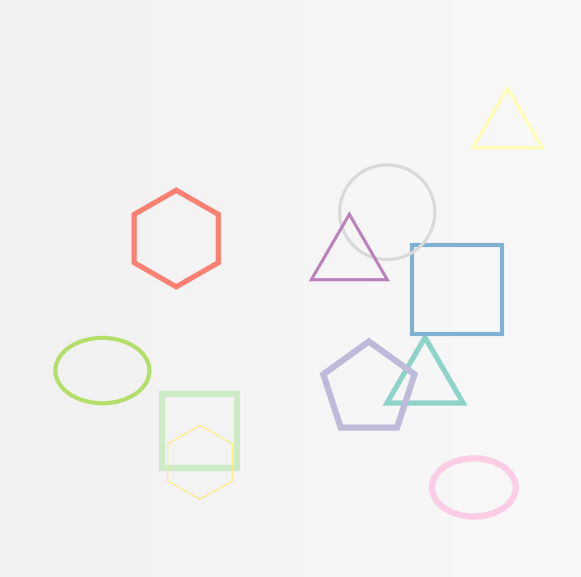[{"shape": "triangle", "thickness": 2.5, "radius": 0.38, "center": [0.731, 0.339]}, {"shape": "triangle", "thickness": 1.5, "radius": 0.34, "center": [0.873, 0.778]}, {"shape": "pentagon", "thickness": 3, "radius": 0.41, "center": [0.635, 0.325]}, {"shape": "hexagon", "thickness": 2.5, "radius": 0.42, "center": [0.303, 0.586]}, {"shape": "square", "thickness": 2, "radius": 0.39, "center": [0.786, 0.499]}, {"shape": "oval", "thickness": 2, "radius": 0.4, "center": [0.176, 0.357]}, {"shape": "oval", "thickness": 3, "radius": 0.36, "center": [0.815, 0.155]}, {"shape": "circle", "thickness": 1.5, "radius": 0.41, "center": [0.666, 0.632]}, {"shape": "triangle", "thickness": 1.5, "radius": 0.38, "center": [0.601, 0.553]}, {"shape": "square", "thickness": 3, "radius": 0.32, "center": [0.343, 0.253]}, {"shape": "hexagon", "thickness": 0.5, "radius": 0.32, "center": [0.344, 0.198]}]